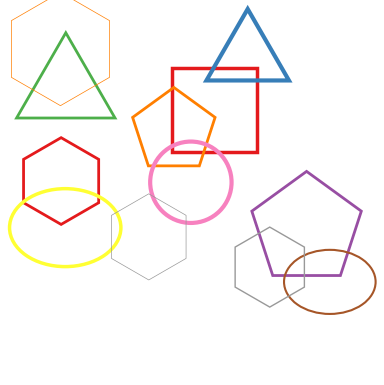[{"shape": "square", "thickness": 2.5, "radius": 0.55, "center": [0.557, 0.715]}, {"shape": "hexagon", "thickness": 2, "radius": 0.56, "center": [0.159, 0.53]}, {"shape": "triangle", "thickness": 3, "radius": 0.62, "center": [0.643, 0.853]}, {"shape": "triangle", "thickness": 2, "radius": 0.74, "center": [0.171, 0.767]}, {"shape": "pentagon", "thickness": 2, "radius": 0.75, "center": [0.796, 0.405]}, {"shape": "hexagon", "thickness": 0.5, "radius": 0.74, "center": [0.157, 0.873]}, {"shape": "pentagon", "thickness": 2, "radius": 0.56, "center": [0.452, 0.66]}, {"shape": "oval", "thickness": 2.5, "radius": 0.72, "center": [0.169, 0.409]}, {"shape": "oval", "thickness": 1.5, "radius": 0.59, "center": [0.857, 0.268]}, {"shape": "circle", "thickness": 3, "radius": 0.53, "center": [0.496, 0.527]}, {"shape": "hexagon", "thickness": 1, "radius": 0.52, "center": [0.701, 0.306]}, {"shape": "hexagon", "thickness": 0.5, "radius": 0.56, "center": [0.386, 0.385]}]